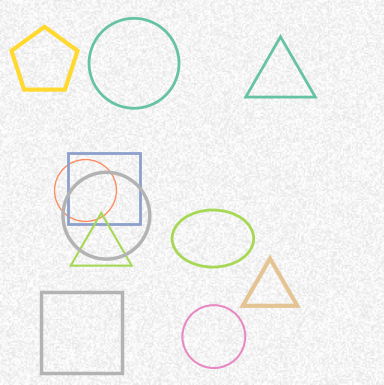[{"shape": "circle", "thickness": 2, "radius": 0.58, "center": [0.348, 0.836]}, {"shape": "triangle", "thickness": 2, "radius": 0.52, "center": [0.729, 0.8]}, {"shape": "circle", "thickness": 1, "radius": 0.4, "center": [0.222, 0.505]}, {"shape": "square", "thickness": 2, "radius": 0.46, "center": [0.27, 0.511]}, {"shape": "circle", "thickness": 1.5, "radius": 0.41, "center": [0.555, 0.126]}, {"shape": "oval", "thickness": 2, "radius": 0.53, "center": [0.553, 0.38]}, {"shape": "triangle", "thickness": 1.5, "radius": 0.46, "center": [0.263, 0.356]}, {"shape": "pentagon", "thickness": 3, "radius": 0.45, "center": [0.116, 0.84]}, {"shape": "triangle", "thickness": 3, "radius": 0.41, "center": [0.701, 0.247]}, {"shape": "square", "thickness": 2.5, "radius": 0.53, "center": [0.211, 0.138]}, {"shape": "circle", "thickness": 2.5, "radius": 0.56, "center": [0.276, 0.44]}]